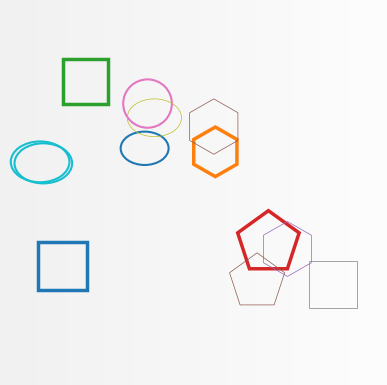[{"shape": "oval", "thickness": 1.5, "radius": 0.31, "center": [0.373, 0.615]}, {"shape": "square", "thickness": 2.5, "radius": 0.32, "center": [0.16, 0.309]}, {"shape": "hexagon", "thickness": 2.5, "radius": 0.32, "center": [0.556, 0.606]}, {"shape": "square", "thickness": 2.5, "radius": 0.29, "center": [0.221, 0.788]}, {"shape": "pentagon", "thickness": 2.5, "radius": 0.42, "center": [0.693, 0.369]}, {"shape": "hexagon", "thickness": 0.5, "radius": 0.36, "center": [0.742, 0.353]}, {"shape": "hexagon", "thickness": 0.5, "radius": 0.36, "center": [0.552, 0.671]}, {"shape": "pentagon", "thickness": 0.5, "radius": 0.37, "center": [0.663, 0.268]}, {"shape": "circle", "thickness": 1.5, "radius": 0.31, "center": [0.381, 0.731]}, {"shape": "square", "thickness": 0.5, "radius": 0.31, "center": [0.859, 0.26]}, {"shape": "oval", "thickness": 0.5, "radius": 0.35, "center": [0.398, 0.694]}, {"shape": "oval", "thickness": 1.5, "radius": 0.37, "center": [0.112, 0.576]}, {"shape": "oval", "thickness": 1.5, "radius": 0.38, "center": [0.104, 0.58]}]